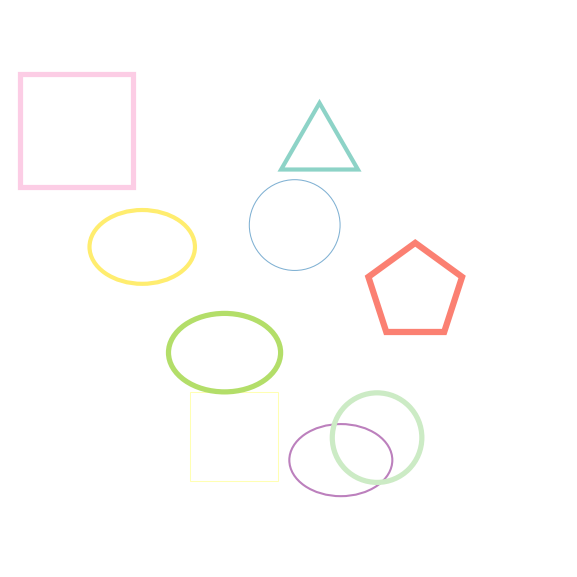[{"shape": "triangle", "thickness": 2, "radius": 0.38, "center": [0.553, 0.744]}, {"shape": "square", "thickness": 0.5, "radius": 0.38, "center": [0.405, 0.244]}, {"shape": "pentagon", "thickness": 3, "radius": 0.43, "center": [0.719, 0.493]}, {"shape": "circle", "thickness": 0.5, "radius": 0.39, "center": [0.51, 0.609]}, {"shape": "oval", "thickness": 2.5, "radius": 0.49, "center": [0.389, 0.388]}, {"shape": "square", "thickness": 2.5, "radius": 0.49, "center": [0.132, 0.773]}, {"shape": "oval", "thickness": 1, "radius": 0.45, "center": [0.59, 0.202]}, {"shape": "circle", "thickness": 2.5, "radius": 0.39, "center": [0.653, 0.241]}, {"shape": "oval", "thickness": 2, "radius": 0.46, "center": [0.246, 0.572]}]